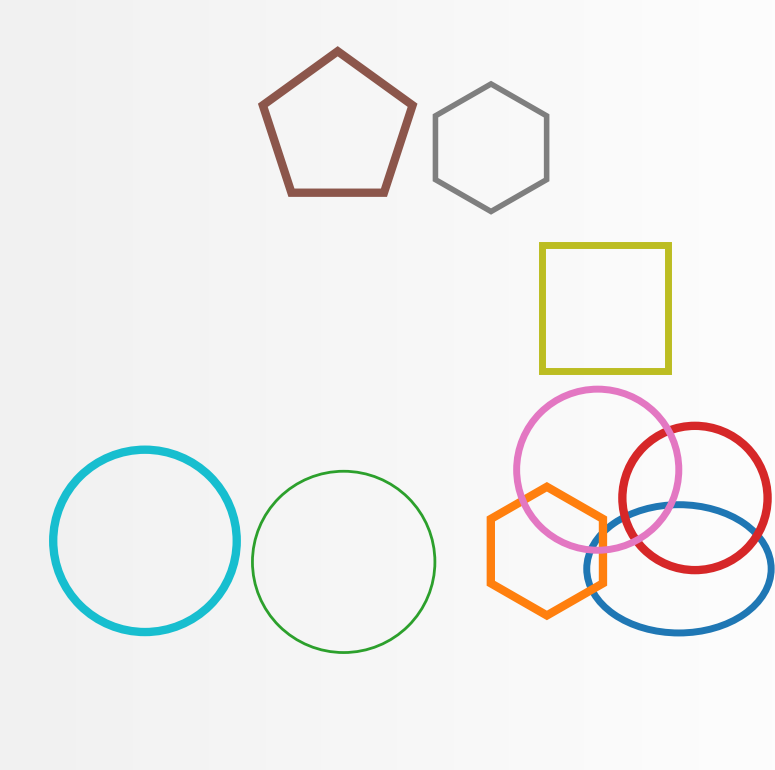[{"shape": "oval", "thickness": 2.5, "radius": 0.59, "center": [0.876, 0.261]}, {"shape": "hexagon", "thickness": 3, "radius": 0.42, "center": [0.706, 0.284]}, {"shape": "circle", "thickness": 1, "radius": 0.59, "center": [0.443, 0.27]}, {"shape": "circle", "thickness": 3, "radius": 0.47, "center": [0.897, 0.353]}, {"shape": "pentagon", "thickness": 3, "radius": 0.51, "center": [0.436, 0.832]}, {"shape": "circle", "thickness": 2.5, "radius": 0.52, "center": [0.771, 0.39]}, {"shape": "hexagon", "thickness": 2, "radius": 0.41, "center": [0.634, 0.808]}, {"shape": "square", "thickness": 2.5, "radius": 0.41, "center": [0.78, 0.6]}, {"shape": "circle", "thickness": 3, "radius": 0.59, "center": [0.187, 0.298]}]